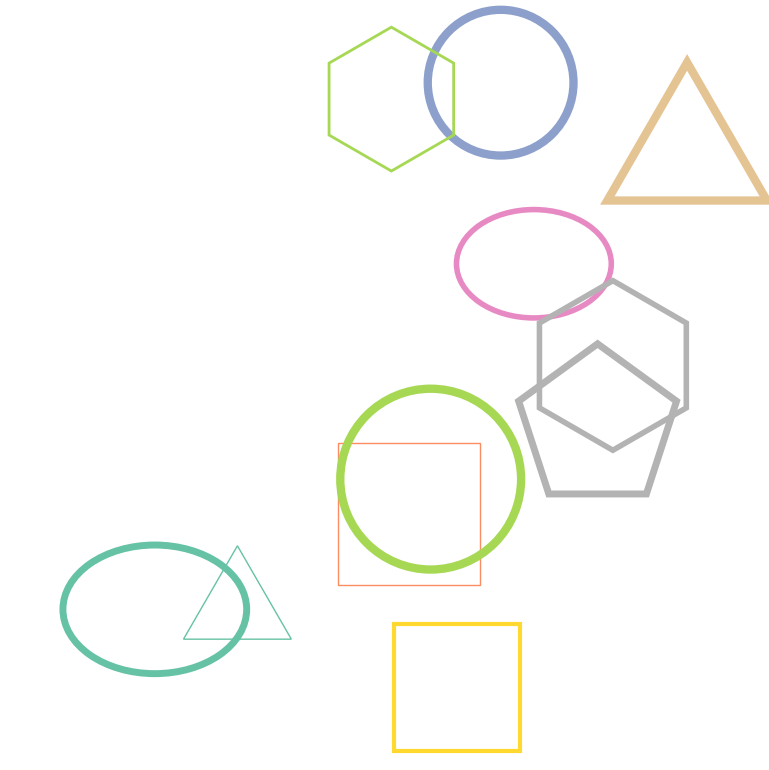[{"shape": "oval", "thickness": 2.5, "radius": 0.6, "center": [0.201, 0.209]}, {"shape": "triangle", "thickness": 0.5, "radius": 0.4, "center": [0.308, 0.21]}, {"shape": "square", "thickness": 0.5, "radius": 0.46, "center": [0.531, 0.333]}, {"shape": "circle", "thickness": 3, "radius": 0.47, "center": [0.65, 0.893]}, {"shape": "oval", "thickness": 2, "radius": 0.5, "center": [0.693, 0.657]}, {"shape": "hexagon", "thickness": 1, "radius": 0.47, "center": [0.508, 0.871]}, {"shape": "circle", "thickness": 3, "radius": 0.59, "center": [0.559, 0.378]}, {"shape": "square", "thickness": 1.5, "radius": 0.41, "center": [0.594, 0.107]}, {"shape": "triangle", "thickness": 3, "radius": 0.6, "center": [0.892, 0.799]}, {"shape": "pentagon", "thickness": 2.5, "radius": 0.54, "center": [0.776, 0.446]}, {"shape": "hexagon", "thickness": 2, "radius": 0.55, "center": [0.796, 0.525]}]